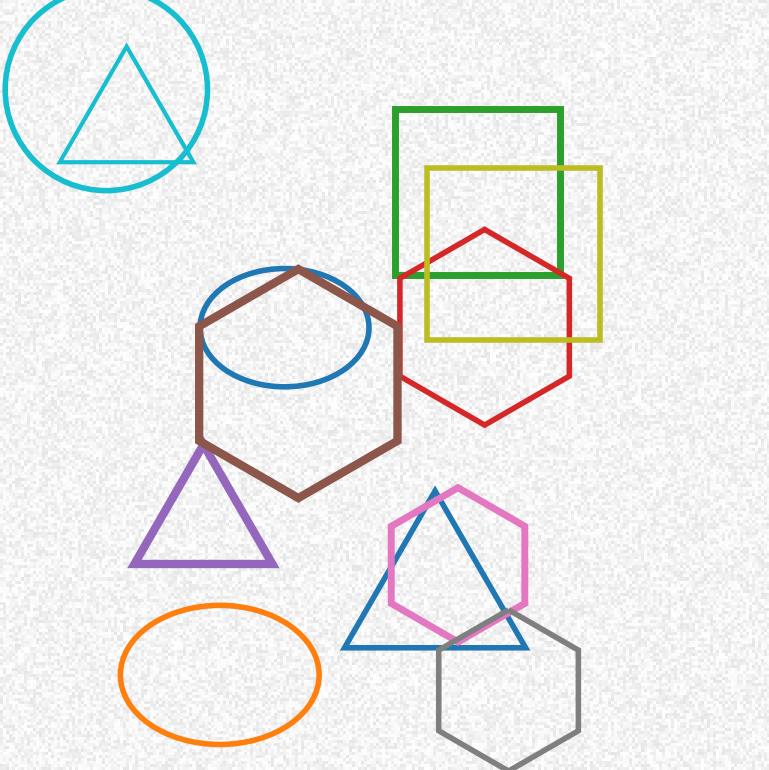[{"shape": "oval", "thickness": 2, "radius": 0.55, "center": [0.37, 0.574]}, {"shape": "triangle", "thickness": 2, "radius": 0.68, "center": [0.565, 0.227]}, {"shape": "oval", "thickness": 2, "radius": 0.65, "center": [0.285, 0.123]}, {"shape": "square", "thickness": 2.5, "radius": 0.54, "center": [0.62, 0.75]}, {"shape": "hexagon", "thickness": 2, "radius": 0.64, "center": [0.629, 0.575]}, {"shape": "triangle", "thickness": 3, "radius": 0.52, "center": [0.264, 0.319]}, {"shape": "hexagon", "thickness": 3, "radius": 0.74, "center": [0.387, 0.502]}, {"shape": "hexagon", "thickness": 2.5, "radius": 0.5, "center": [0.595, 0.266]}, {"shape": "hexagon", "thickness": 2, "radius": 0.52, "center": [0.66, 0.103]}, {"shape": "square", "thickness": 2, "radius": 0.56, "center": [0.667, 0.67]}, {"shape": "triangle", "thickness": 1.5, "radius": 0.5, "center": [0.164, 0.839]}, {"shape": "circle", "thickness": 2, "radius": 0.66, "center": [0.138, 0.884]}]